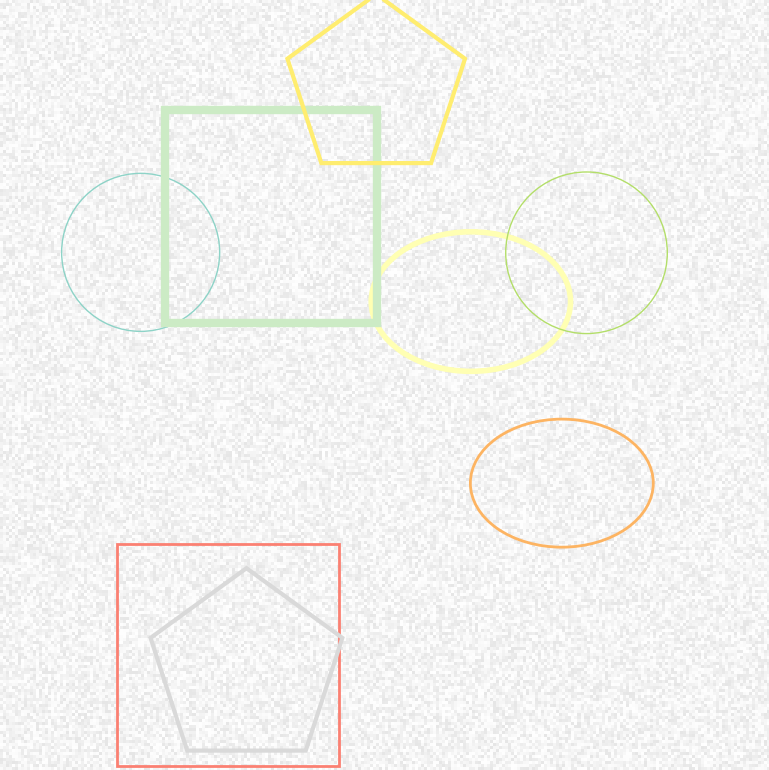[{"shape": "circle", "thickness": 0.5, "radius": 0.51, "center": [0.183, 0.672]}, {"shape": "oval", "thickness": 2, "radius": 0.65, "center": [0.612, 0.608]}, {"shape": "square", "thickness": 1, "radius": 0.72, "center": [0.296, 0.149]}, {"shape": "oval", "thickness": 1, "radius": 0.59, "center": [0.73, 0.373]}, {"shape": "circle", "thickness": 0.5, "radius": 0.52, "center": [0.762, 0.672]}, {"shape": "pentagon", "thickness": 1.5, "radius": 0.65, "center": [0.32, 0.131]}, {"shape": "square", "thickness": 3, "radius": 0.69, "center": [0.352, 0.719]}, {"shape": "pentagon", "thickness": 1.5, "radius": 0.61, "center": [0.489, 0.886]}]